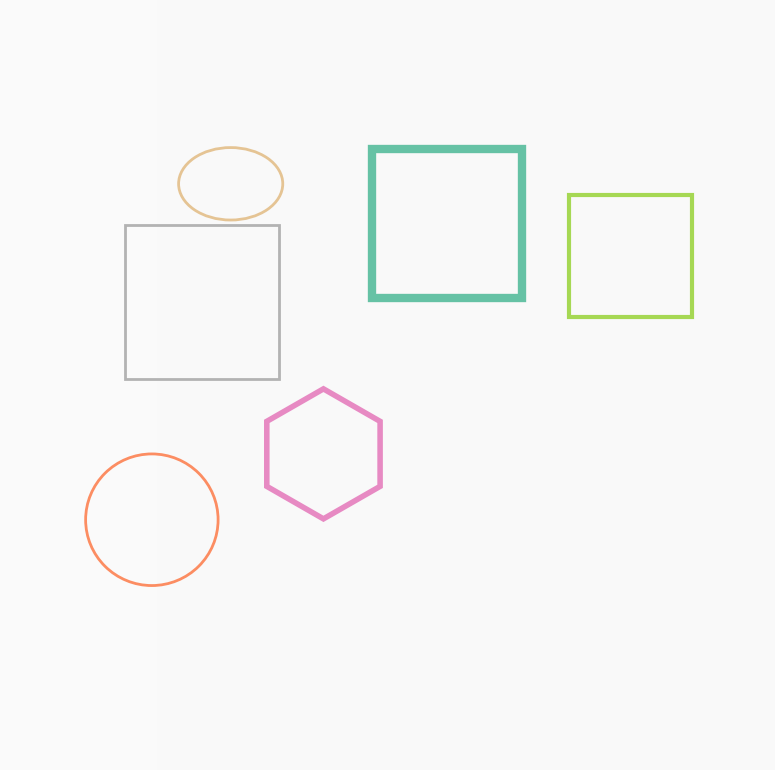[{"shape": "square", "thickness": 3, "radius": 0.48, "center": [0.577, 0.709]}, {"shape": "circle", "thickness": 1, "radius": 0.43, "center": [0.196, 0.325]}, {"shape": "hexagon", "thickness": 2, "radius": 0.42, "center": [0.417, 0.411]}, {"shape": "square", "thickness": 1.5, "radius": 0.4, "center": [0.813, 0.667]}, {"shape": "oval", "thickness": 1, "radius": 0.34, "center": [0.298, 0.761]}, {"shape": "square", "thickness": 1, "radius": 0.5, "center": [0.261, 0.608]}]